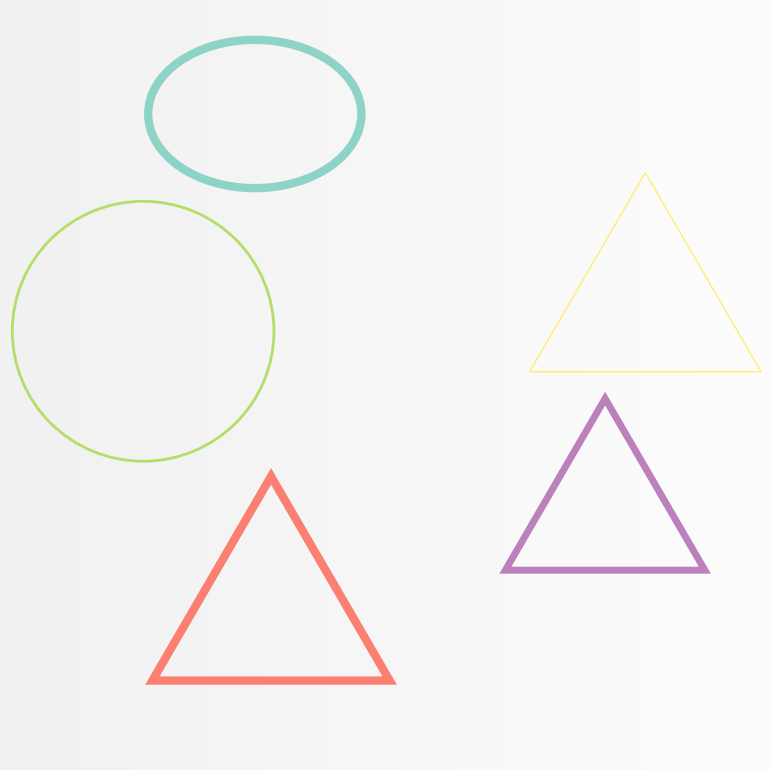[{"shape": "oval", "thickness": 3, "radius": 0.69, "center": [0.329, 0.852]}, {"shape": "triangle", "thickness": 3, "radius": 0.88, "center": [0.35, 0.205]}, {"shape": "circle", "thickness": 1, "radius": 0.84, "center": [0.185, 0.57]}, {"shape": "triangle", "thickness": 2.5, "radius": 0.74, "center": [0.781, 0.334]}, {"shape": "triangle", "thickness": 0.5, "radius": 0.86, "center": [0.833, 0.603]}]